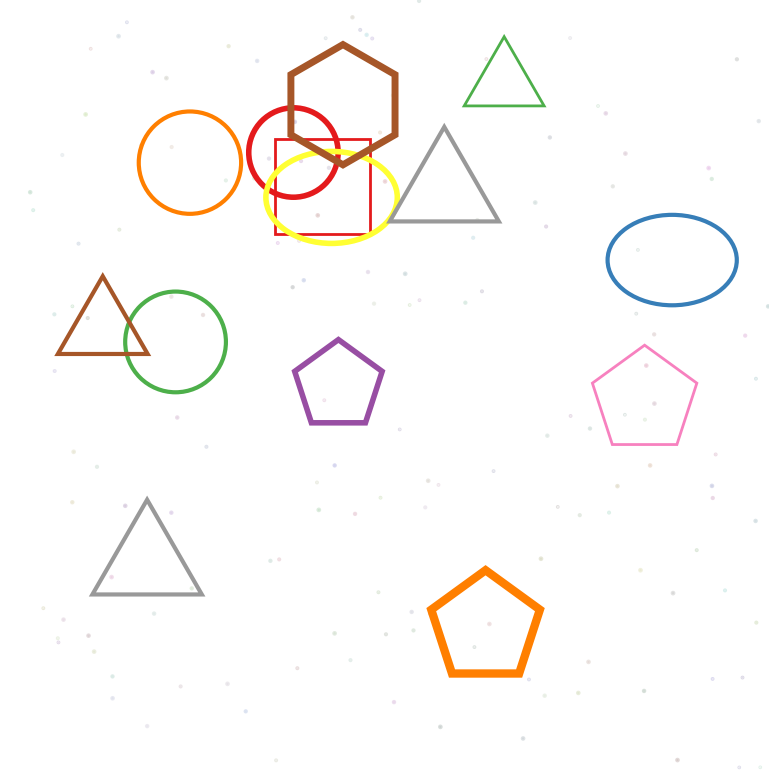[{"shape": "circle", "thickness": 2, "radius": 0.29, "center": [0.381, 0.802]}, {"shape": "square", "thickness": 1, "radius": 0.31, "center": [0.418, 0.757]}, {"shape": "oval", "thickness": 1.5, "radius": 0.42, "center": [0.873, 0.662]}, {"shape": "circle", "thickness": 1.5, "radius": 0.33, "center": [0.228, 0.556]}, {"shape": "triangle", "thickness": 1, "radius": 0.3, "center": [0.655, 0.892]}, {"shape": "pentagon", "thickness": 2, "radius": 0.3, "center": [0.44, 0.499]}, {"shape": "pentagon", "thickness": 3, "radius": 0.37, "center": [0.631, 0.185]}, {"shape": "circle", "thickness": 1.5, "radius": 0.33, "center": [0.247, 0.789]}, {"shape": "oval", "thickness": 2, "radius": 0.43, "center": [0.431, 0.744]}, {"shape": "triangle", "thickness": 1.5, "radius": 0.34, "center": [0.133, 0.574]}, {"shape": "hexagon", "thickness": 2.5, "radius": 0.39, "center": [0.445, 0.864]}, {"shape": "pentagon", "thickness": 1, "radius": 0.36, "center": [0.837, 0.48]}, {"shape": "triangle", "thickness": 1.5, "radius": 0.41, "center": [0.191, 0.269]}, {"shape": "triangle", "thickness": 1.5, "radius": 0.41, "center": [0.577, 0.753]}]